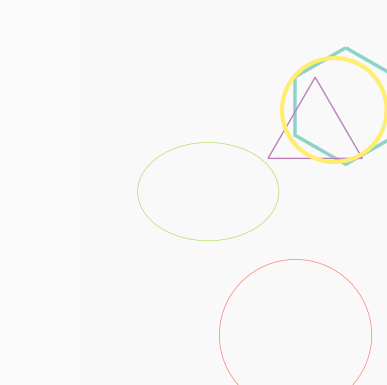[{"shape": "hexagon", "thickness": 2.5, "radius": 0.76, "center": [0.892, 0.725]}, {"shape": "circle", "thickness": 0.5, "radius": 0.98, "center": [0.763, 0.13]}, {"shape": "oval", "thickness": 0.5, "radius": 0.91, "center": [0.537, 0.502]}, {"shape": "triangle", "thickness": 1, "radius": 0.7, "center": [0.813, 0.659]}, {"shape": "circle", "thickness": 3, "radius": 0.67, "center": [0.863, 0.714]}]